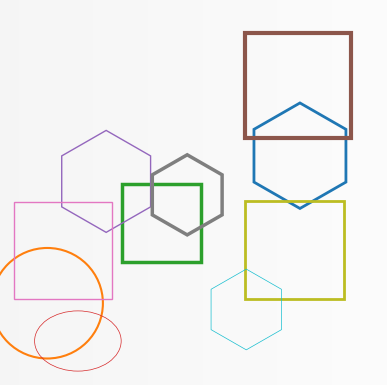[{"shape": "hexagon", "thickness": 2, "radius": 0.69, "center": [0.774, 0.596]}, {"shape": "circle", "thickness": 1.5, "radius": 0.72, "center": [0.122, 0.212]}, {"shape": "square", "thickness": 2.5, "radius": 0.51, "center": [0.417, 0.42]}, {"shape": "oval", "thickness": 0.5, "radius": 0.56, "center": [0.201, 0.114]}, {"shape": "hexagon", "thickness": 1, "radius": 0.66, "center": [0.274, 0.529]}, {"shape": "square", "thickness": 3, "radius": 0.69, "center": [0.769, 0.778]}, {"shape": "square", "thickness": 1, "radius": 0.63, "center": [0.162, 0.349]}, {"shape": "hexagon", "thickness": 2.5, "radius": 0.52, "center": [0.483, 0.494]}, {"shape": "square", "thickness": 2, "radius": 0.64, "center": [0.759, 0.352]}, {"shape": "hexagon", "thickness": 0.5, "radius": 0.52, "center": [0.636, 0.196]}]